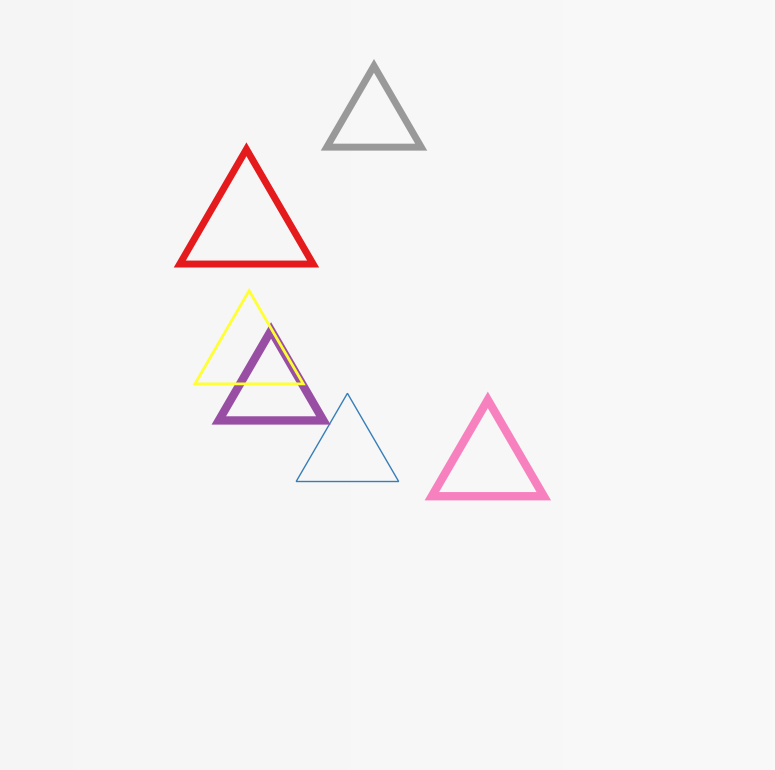[{"shape": "triangle", "thickness": 2.5, "radius": 0.5, "center": [0.318, 0.707]}, {"shape": "triangle", "thickness": 0.5, "radius": 0.38, "center": [0.448, 0.413]}, {"shape": "triangle", "thickness": 3, "radius": 0.39, "center": [0.35, 0.493]}, {"shape": "triangle", "thickness": 1, "radius": 0.4, "center": [0.321, 0.542]}, {"shape": "triangle", "thickness": 3, "radius": 0.42, "center": [0.629, 0.397]}, {"shape": "triangle", "thickness": 2.5, "radius": 0.35, "center": [0.483, 0.844]}]